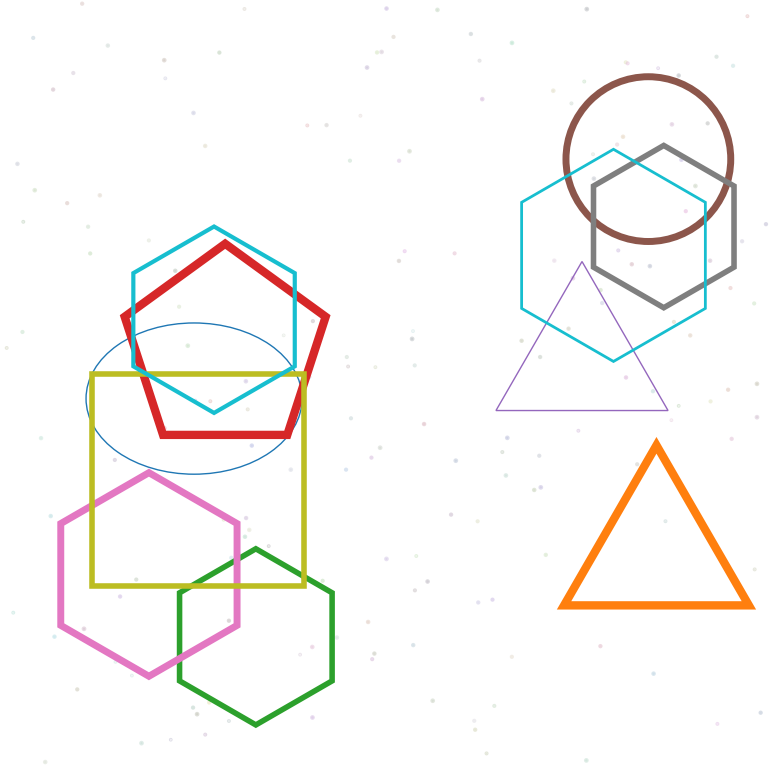[{"shape": "oval", "thickness": 0.5, "radius": 0.7, "center": [0.252, 0.482]}, {"shape": "triangle", "thickness": 3, "radius": 0.69, "center": [0.853, 0.283]}, {"shape": "hexagon", "thickness": 2, "radius": 0.57, "center": [0.332, 0.173]}, {"shape": "pentagon", "thickness": 3, "radius": 0.69, "center": [0.292, 0.546]}, {"shape": "triangle", "thickness": 0.5, "radius": 0.65, "center": [0.756, 0.531]}, {"shape": "circle", "thickness": 2.5, "radius": 0.53, "center": [0.842, 0.793]}, {"shape": "hexagon", "thickness": 2.5, "radius": 0.66, "center": [0.193, 0.254]}, {"shape": "hexagon", "thickness": 2, "radius": 0.53, "center": [0.862, 0.706]}, {"shape": "square", "thickness": 2, "radius": 0.69, "center": [0.257, 0.376]}, {"shape": "hexagon", "thickness": 1.5, "radius": 0.61, "center": [0.278, 0.585]}, {"shape": "hexagon", "thickness": 1, "radius": 0.69, "center": [0.797, 0.668]}]